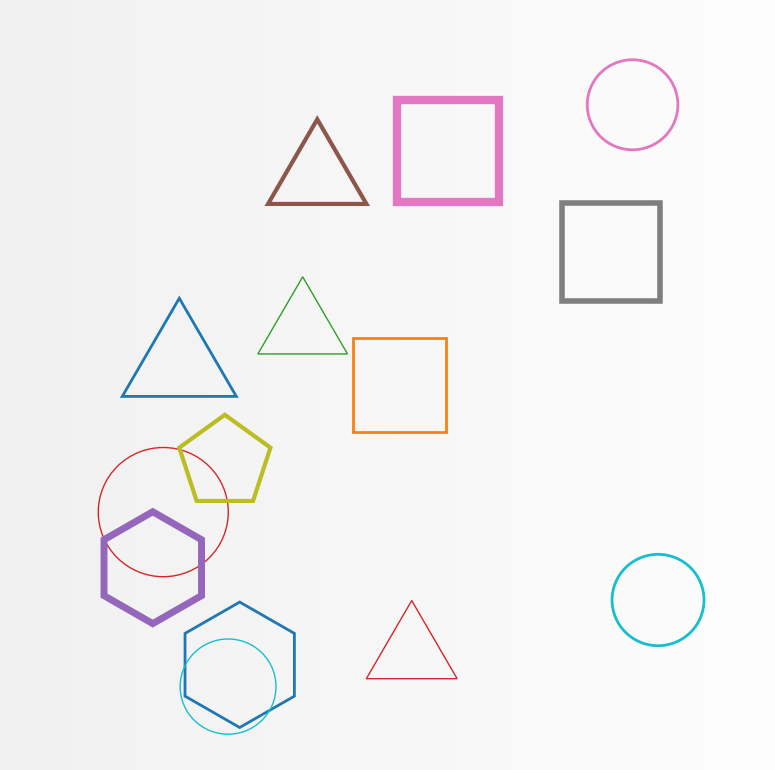[{"shape": "hexagon", "thickness": 1, "radius": 0.41, "center": [0.309, 0.137]}, {"shape": "triangle", "thickness": 1, "radius": 0.42, "center": [0.231, 0.528]}, {"shape": "square", "thickness": 1, "radius": 0.3, "center": [0.516, 0.5]}, {"shape": "triangle", "thickness": 0.5, "radius": 0.33, "center": [0.391, 0.574]}, {"shape": "triangle", "thickness": 0.5, "radius": 0.34, "center": [0.531, 0.152]}, {"shape": "circle", "thickness": 0.5, "radius": 0.42, "center": [0.211, 0.335]}, {"shape": "hexagon", "thickness": 2.5, "radius": 0.36, "center": [0.197, 0.263]}, {"shape": "triangle", "thickness": 1.5, "radius": 0.37, "center": [0.409, 0.772]}, {"shape": "square", "thickness": 3, "radius": 0.33, "center": [0.578, 0.804]}, {"shape": "circle", "thickness": 1, "radius": 0.29, "center": [0.816, 0.864]}, {"shape": "square", "thickness": 2, "radius": 0.32, "center": [0.788, 0.673]}, {"shape": "pentagon", "thickness": 1.5, "radius": 0.31, "center": [0.29, 0.399]}, {"shape": "circle", "thickness": 1, "radius": 0.3, "center": [0.849, 0.221]}, {"shape": "circle", "thickness": 0.5, "radius": 0.31, "center": [0.294, 0.108]}]